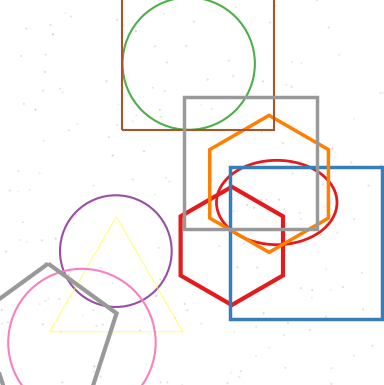[{"shape": "oval", "thickness": 2, "radius": 0.78, "center": [0.719, 0.474]}, {"shape": "hexagon", "thickness": 3, "radius": 0.77, "center": [0.602, 0.361]}, {"shape": "square", "thickness": 2.5, "radius": 0.99, "center": [0.795, 0.368]}, {"shape": "circle", "thickness": 1.5, "radius": 0.86, "center": [0.49, 0.835]}, {"shape": "circle", "thickness": 1.5, "radius": 0.73, "center": [0.301, 0.348]}, {"shape": "hexagon", "thickness": 2.5, "radius": 0.89, "center": [0.699, 0.522]}, {"shape": "triangle", "thickness": 0.5, "radius": 1.0, "center": [0.302, 0.238]}, {"shape": "square", "thickness": 1.5, "radius": 0.99, "center": [0.514, 0.861]}, {"shape": "circle", "thickness": 1.5, "radius": 0.96, "center": [0.213, 0.11]}, {"shape": "square", "thickness": 2.5, "radius": 0.86, "center": [0.651, 0.577]}, {"shape": "pentagon", "thickness": 3, "radius": 0.93, "center": [0.125, 0.129]}]